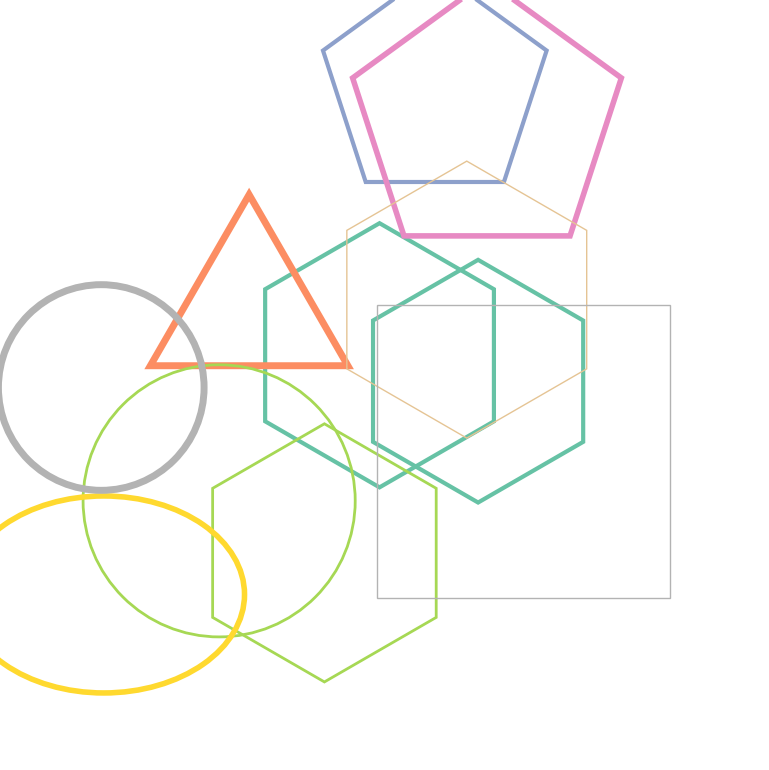[{"shape": "hexagon", "thickness": 1.5, "radius": 0.86, "center": [0.493, 0.539]}, {"shape": "hexagon", "thickness": 1.5, "radius": 0.79, "center": [0.621, 0.505]}, {"shape": "triangle", "thickness": 2.5, "radius": 0.74, "center": [0.324, 0.599]}, {"shape": "pentagon", "thickness": 1.5, "radius": 0.76, "center": [0.565, 0.887]}, {"shape": "pentagon", "thickness": 2, "radius": 0.92, "center": [0.632, 0.842]}, {"shape": "hexagon", "thickness": 1, "radius": 0.84, "center": [0.421, 0.282]}, {"shape": "circle", "thickness": 1, "radius": 0.88, "center": [0.285, 0.35]}, {"shape": "oval", "thickness": 2, "radius": 0.91, "center": [0.135, 0.228]}, {"shape": "hexagon", "thickness": 0.5, "radius": 0.9, "center": [0.606, 0.611]}, {"shape": "circle", "thickness": 2.5, "radius": 0.67, "center": [0.131, 0.497]}, {"shape": "square", "thickness": 0.5, "radius": 0.95, "center": [0.679, 0.414]}]